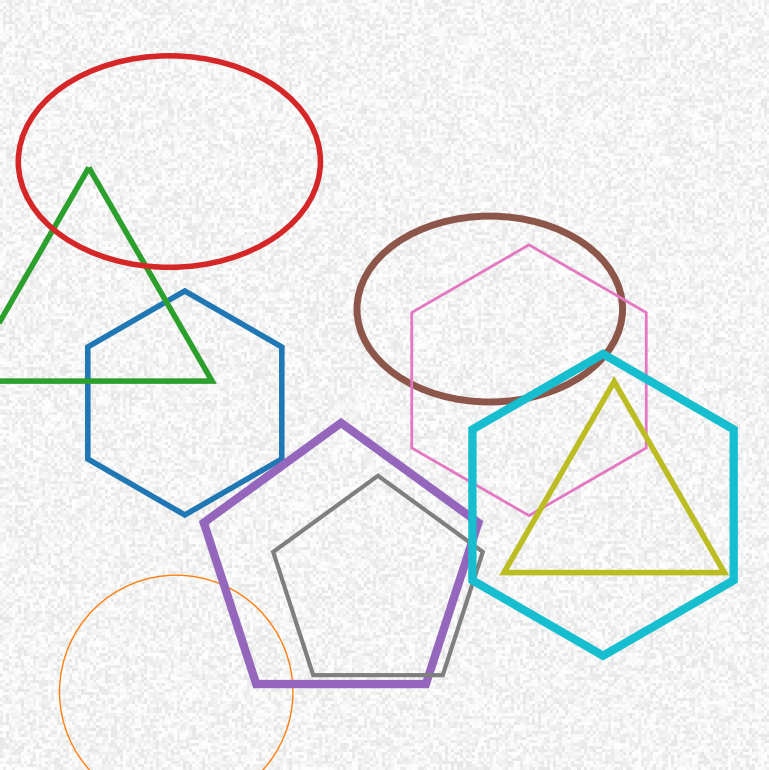[{"shape": "hexagon", "thickness": 2, "radius": 0.73, "center": [0.24, 0.477]}, {"shape": "circle", "thickness": 0.5, "radius": 0.76, "center": [0.229, 0.101]}, {"shape": "triangle", "thickness": 2, "radius": 0.92, "center": [0.115, 0.598]}, {"shape": "oval", "thickness": 2, "radius": 0.98, "center": [0.22, 0.79]}, {"shape": "pentagon", "thickness": 3, "radius": 0.94, "center": [0.443, 0.263]}, {"shape": "oval", "thickness": 2.5, "radius": 0.86, "center": [0.636, 0.599]}, {"shape": "hexagon", "thickness": 1, "radius": 0.88, "center": [0.687, 0.506]}, {"shape": "pentagon", "thickness": 1.5, "radius": 0.72, "center": [0.491, 0.239]}, {"shape": "triangle", "thickness": 2, "radius": 0.83, "center": [0.798, 0.339]}, {"shape": "hexagon", "thickness": 3, "radius": 0.98, "center": [0.783, 0.344]}]